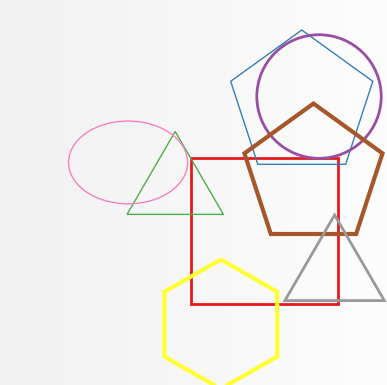[{"shape": "square", "thickness": 2, "radius": 0.95, "center": [0.682, 0.399]}, {"shape": "pentagon", "thickness": 1, "radius": 0.96, "center": [0.779, 0.729]}, {"shape": "triangle", "thickness": 1, "radius": 0.72, "center": [0.452, 0.515]}, {"shape": "circle", "thickness": 2, "radius": 0.8, "center": [0.823, 0.749]}, {"shape": "hexagon", "thickness": 3, "radius": 0.84, "center": [0.57, 0.158]}, {"shape": "pentagon", "thickness": 3, "radius": 0.94, "center": [0.809, 0.544]}, {"shape": "oval", "thickness": 1, "radius": 0.77, "center": [0.331, 0.578]}, {"shape": "triangle", "thickness": 2, "radius": 0.74, "center": [0.864, 0.293]}]